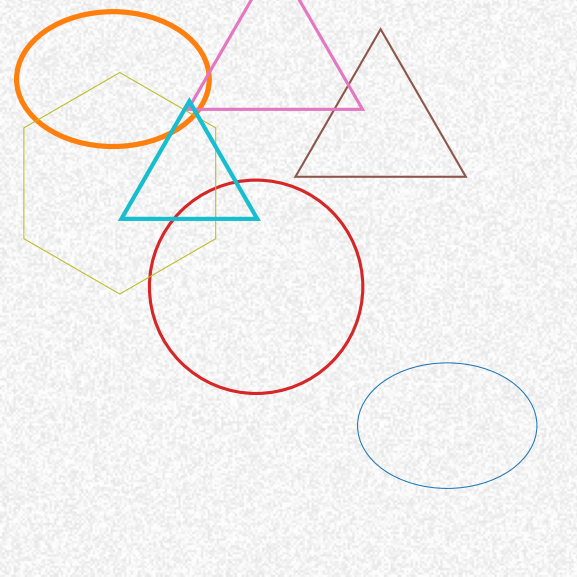[{"shape": "oval", "thickness": 0.5, "radius": 0.78, "center": [0.774, 0.262]}, {"shape": "oval", "thickness": 2.5, "radius": 0.83, "center": [0.196, 0.862]}, {"shape": "circle", "thickness": 1.5, "radius": 0.92, "center": [0.444, 0.503]}, {"shape": "triangle", "thickness": 1, "radius": 0.85, "center": [0.659, 0.778]}, {"shape": "triangle", "thickness": 1.5, "radius": 0.87, "center": [0.477, 0.897]}, {"shape": "hexagon", "thickness": 0.5, "radius": 0.96, "center": [0.207, 0.682]}, {"shape": "triangle", "thickness": 2, "radius": 0.68, "center": [0.328, 0.688]}]